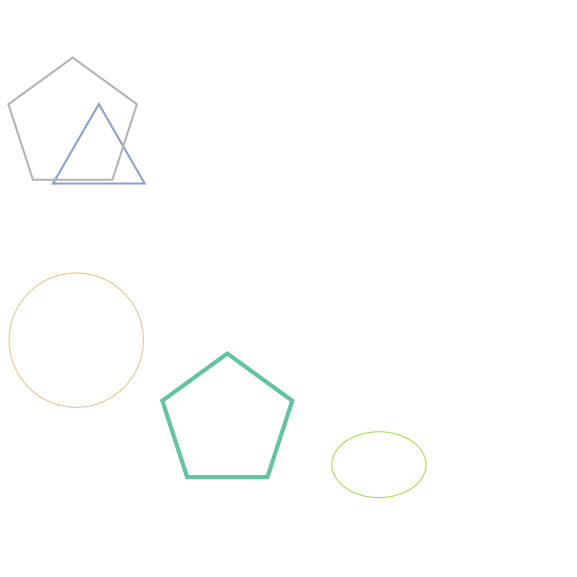[{"shape": "pentagon", "thickness": 2, "radius": 0.59, "center": [0.394, 0.269]}, {"shape": "triangle", "thickness": 1, "radius": 0.46, "center": [0.171, 0.727]}, {"shape": "oval", "thickness": 0.5, "radius": 0.41, "center": [0.656, 0.194]}, {"shape": "circle", "thickness": 0.5, "radius": 0.58, "center": [0.132, 0.41]}, {"shape": "pentagon", "thickness": 1, "radius": 0.58, "center": [0.126, 0.782]}]